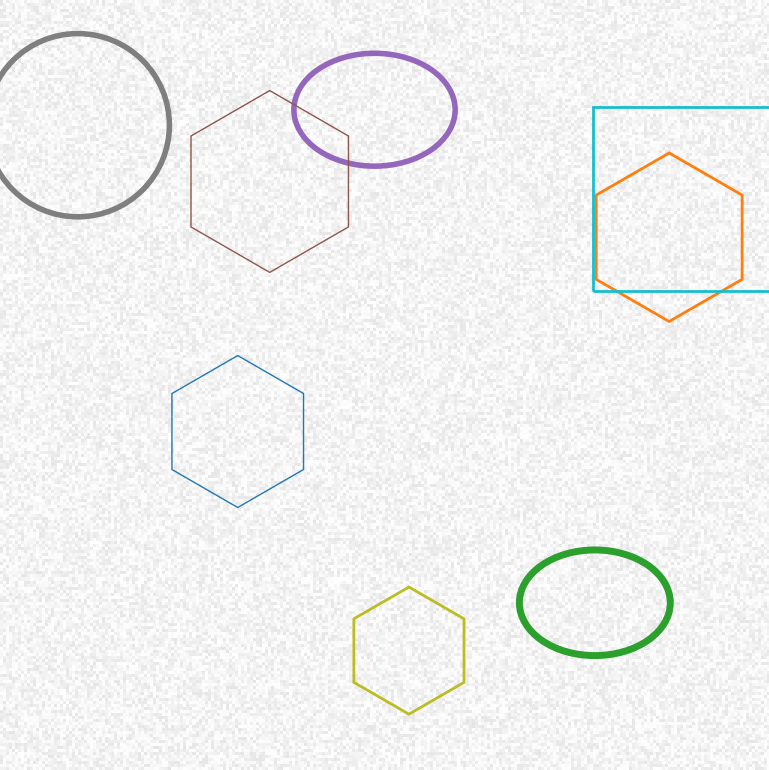[{"shape": "hexagon", "thickness": 0.5, "radius": 0.49, "center": [0.309, 0.44]}, {"shape": "hexagon", "thickness": 1, "radius": 0.55, "center": [0.869, 0.692]}, {"shape": "oval", "thickness": 2.5, "radius": 0.49, "center": [0.773, 0.217]}, {"shape": "oval", "thickness": 2, "radius": 0.52, "center": [0.486, 0.858]}, {"shape": "hexagon", "thickness": 0.5, "radius": 0.59, "center": [0.35, 0.764]}, {"shape": "circle", "thickness": 2, "radius": 0.59, "center": [0.101, 0.837]}, {"shape": "hexagon", "thickness": 1, "radius": 0.41, "center": [0.531, 0.155]}, {"shape": "square", "thickness": 1, "radius": 0.6, "center": [0.889, 0.742]}]